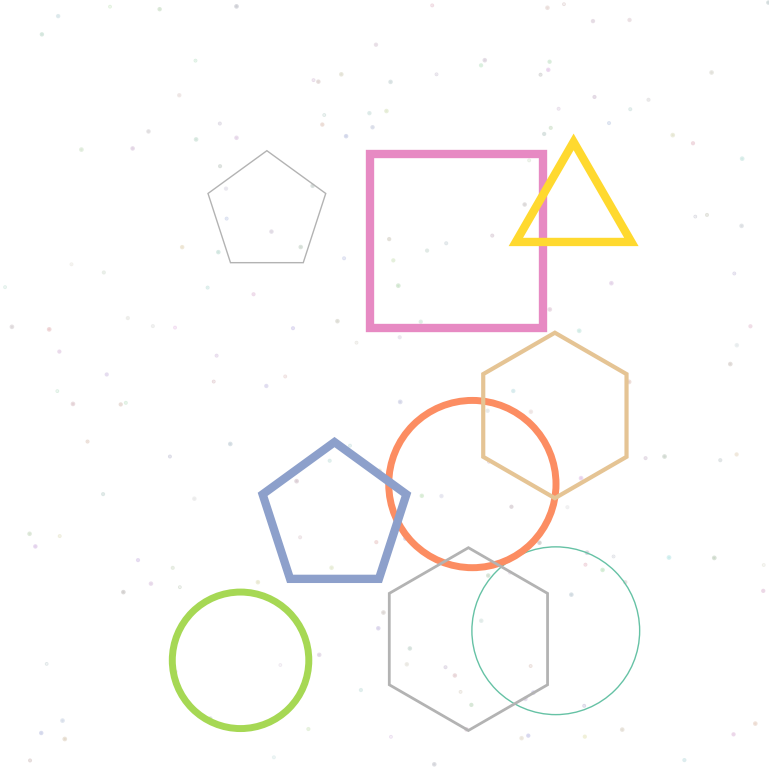[{"shape": "circle", "thickness": 0.5, "radius": 0.54, "center": [0.722, 0.181]}, {"shape": "circle", "thickness": 2.5, "radius": 0.54, "center": [0.613, 0.371]}, {"shape": "pentagon", "thickness": 3, "radius": 0.49, "center": [0.434, 0.328]}, {"shape": "square", "thickness": 3, "radius": 0.56, "center": [0.592, 0.687]}, {"shape": "circle", "thickness": 2.5, "radius": 0.44, "center": [0.312, 0.142]}, {"shape": "triangle", "thickness": 3, "radius": 0.43, "center": [0.745, 0.729]}, {"shape": "hexagon", "thickness": 1.5, "radius": 0.54, "center": [0.721, 0.46]}, {"shape": "pentagon", "thickness": 0.5, "radius": 0.4, "center": [0.347, 0.724]}, {"shape": "hexagon", "thickness": 1, "radius": 0.59, "center": [0.608, 0.17]}]